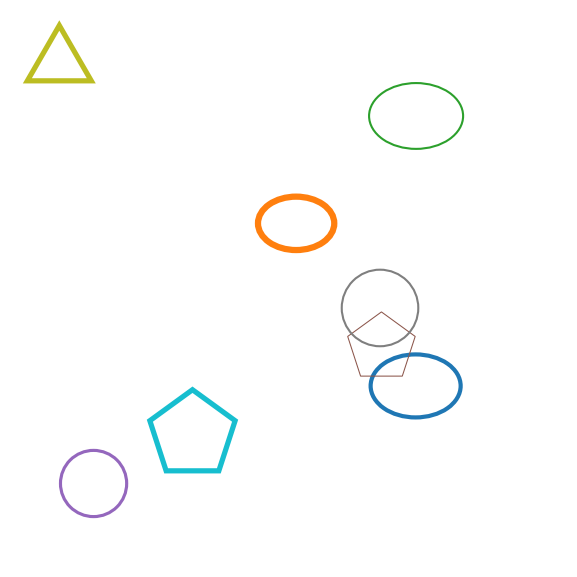[{"shape": "oval", "thickness": 2, "radius": 0.39, "center": [0.72, 0.331]}, {"shape": "oval", "thickness": 3, "radius": 0.33, "center": [0.513, 0.612]}, {"shape": "oval", "thickness": 1, "radius": 0.41, "center": [0.721, 0.798]}, {"shape": "circle", "thickness": 1.5, "radius": 0.29, "center": [0.162, 0.162]}, {"shape": "pentagon", "thickness": 0.5, "radius": 0.31, "center": [0.66, 0.398]}, {"shape": "circle", "thickness": 1, "radius": 0.33, "center": [0.658, 0.466]}, {"shape": "triangle", "thickness": 2.5, "radius": 0.32, "center": [0.103, 0.891]}, {"shape": "pentagon", "thickness": 2.5, "radius": 0.39, "center": [0.333, 0.247]}]